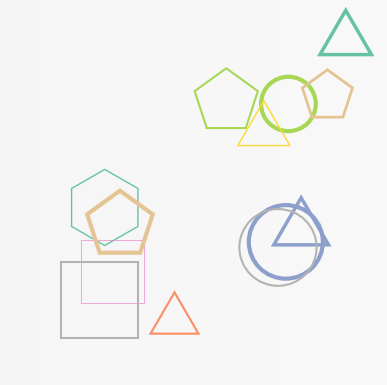[{"shape": "triangle", "thickness": 2.5, "radius": 0.38, "center": [0.892, 0.897]}, {"shape": "hexagon", "thickness": 1, "radius": 0.49, "center": [0.27, 0.461]}, {"shape": "triangle", "thickness": 1.5, "radius": 0.36, "center": [0.45, 0.169]}, {"shape": "circle", "thickness": 3, "radius": 0.48, "center": [0.738, 0.372]}, {"shape": "triangle", "thickness": 2.5, "radius": 0.41, "center": [0.777, 0.405]}, {"shape": "square", "thickness": 0.5, "radius": 0.4, "center": [0.29, 0.295]}, {"shape": "circle", "thickness": 3, "radius": 0.35, "center": [0.744, 0.73]}, {"shape": "pentagon", "thickness": 1.5, "radius": 0.43, "center": [0.584, 0.737]}, {"shape": "triangle", "thickness": 1, "radius": 0.39, "center": [0.681, 0.661]}, {"shape": "pentagon", "thickness": 3, "radius": 0.44, "center": [0.31, 0.416]}, {"shape": "pentagon", "thickness": 2, "radius": 0.34, "center": [0.845, 0.751]}, {"shape": "square", "thickness": 1.5, "radius": 0.49, "center": [0.257, 0.22]}, {"shape": "circle", "thickness": 1.5, "radius": 0.5, "center": [0.717, 0.357]}]